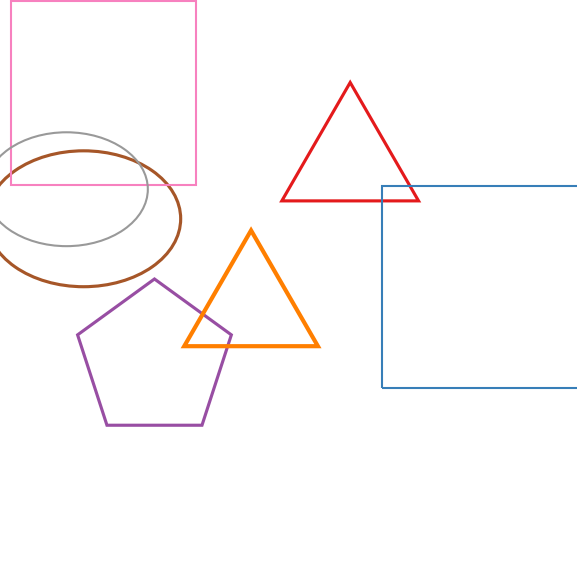[{"shape": "triangle", "thickness": 1.5, "radius": 0.68, "center": [0.606, 0.72]}, {"shape": "square", "thickness": 1, "radius": 0.87, "center": [0.836, 0.502]}, {"shape": "pentagon", "thickness": 1.5, "radius": 0.7, "center": [0.267, 0.376]}, {"shape": "triangle", "thickness": 2, "radius": 0.67, "center": [0.435, 0.466]}, {"shape": "oval", "thickness": 1.5, "radius": 0.84, "center": [0.145, 0.62]}, {"shape": "square", "thickness": 1, "radius": 0.8, "center": [0.179, 0.838]}, {"shape": "oval", "thickness": 1, "radius": 0.7, "center": [0.115, 0.671]}]